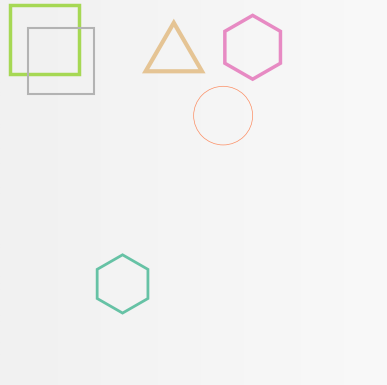[{"shape": "hexagon", "thickness": 2, "radius": 0.38, "center": [0.316, 0.263]}, {"shape": "circle", "thickness": 0.5, "radius": 0.38, "center": [0.576, 0.7]}, {"shape": "hexagon", "thickness": 2.5, "radius": 0.41, "center": [0.652, 0.877]}, {"shape": "square", "thickness": 2.5, "radius": 0.45, "center": [0.115, 0.898]}, {"shape": "triangle", "thickness": 3, "radius": 0.42, "center": [0.448, 0.857]}, {"shape": "square", "thickness": 1.5, "radius": 0.43, "center": [0.158, 0.841]}]